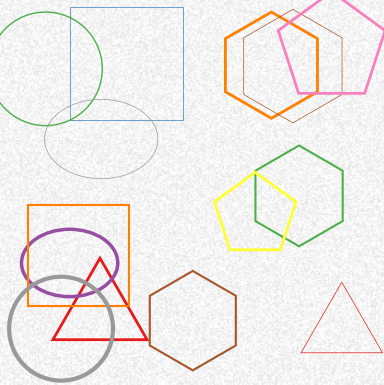[{"shape": "triangle", "thickness": 2, "radius": 0.71, "center": [0.26, 0.188]}, {"shape": "triangle", "thickness": 0.5, "radius": 0.61, "center": [0.888, 0.145]}, {"shape": "square", "thickness": 0.5, "radius": 0.73, "center": [0.329, 0.835]}, {"shape": "hexagon", "thickness": 1.5, "radius": 0.65, "center": [0.777, 0.491]}, {"shape": "circle", "thickness": 1, "radius": 0.74, "center": [0.118, 0.821]}, {"shape": "oval", "thickness": 2.5, "radius": 0.62, "center": [0.181, 0.317]}, {"shape": "square", "thickness": 1.5, "radius": 0.66, "center": [0.204, 0.336]}, {"shape": "hexagon", "thickness": 2, "radius": 0.69, "center": [0.705, 0.831]}, {"shape": "pentagon", "thickness": 2, "radius": 0.56, "center": [0.663, 0.441]}, {"shape": "hexagon", "thickness": 1.5, "radius": 0.65, "center": [0.501, 0.167]}, {"shape": "hexagon", "thickness": 0.5, "radius": 0.74, "center": [0.761, 0.828]}, {"shape": "pentagon", "thickness": 2, "radius": 0.73, "center": [0.861, 0.876]}, {"shape": "circle", "thickness": 3, "radius": 0.67, "center": [0.159, 0.146]}, {"shape": "oval", "thickness": 0.5, "radius": 0.74, "center": [0.263, 0.639]}]